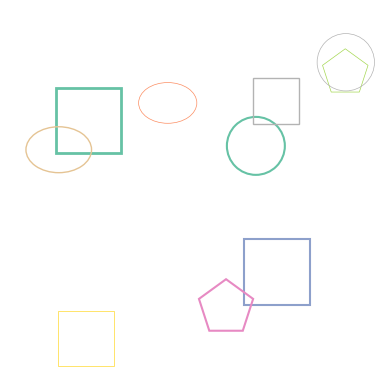[{"shape": "circle", "thickness": 1.5, "radius": 0.38, "center": [0.665, 0.621]}, {"shape": "square", "thickness": 2, "radius": 0.42, "center": [0.229, 0.688]}, {"shape": "oval", "thickness": 0.5, "radius": 0.38, "center": [0.436, 0.733]}, {"shape": "square", "thickness": 1.5, "radius": 0.43, "center": [0.719, 0.294]}, {"shape": "pentagon", "thickness": 1.5, "radius": 0.37, "center": [0.587, 0.201]}, {"shape": "pentagon", "thickness": 0.5, "radius": 0.31, "center": [0.897, 0.811]}, {"shape": "square", "thickness": 0.5, "radius": 0.36, "center": [0.224, 0.121]}, {"shape": "oval", "thickness": 1, "radius": 0.43, "center": [0.153, 0.611]}, {"shape": "square", "thickness": 1, "radius": 0.3, "center": [0.717, 0.737]}, {"shape": "circle", "thickness": 0.5, "radius": 0.37, "center": [0.898, 0.838]}]